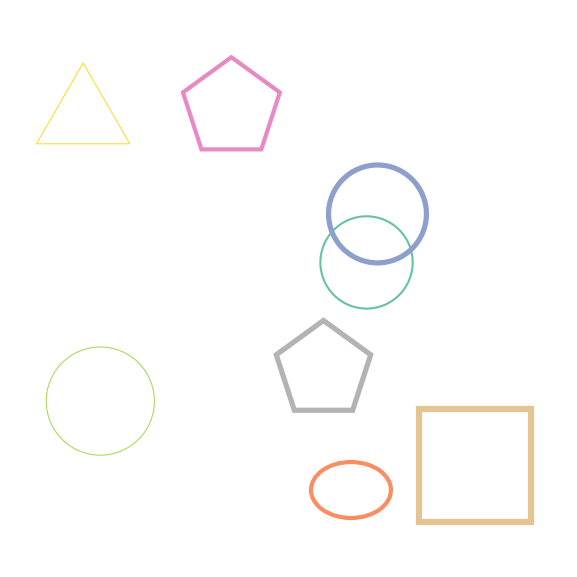[{"shape": "circle", "thickness": 1, "radius": 0.4, "center": [0.635, 0.545]}, {"shape": "oval", "thickness": 2, "radius": 0.35, "center": [0.608, 0.151]}, {"shape": "circle", "thickness": 2.5, "radius": 0.42, "center": [0.654, 0.629]}, {"shape": "pentagon", "thickness": 2, "radius": 0.44, "center": [0.401, 0.812]}, {"shape": "circle", "thickness": 0.5, "radius": 0.47, "center": [0.174, 0.305]}, {"shape": "triangle", "thickness": 0.5, "radius": 0.47, "center": [0.144, 0.797]}, {"shape": "square", "thickness": 3, "radius": 0.49, "center": [0.823, 0.193]}, {"shape": "pentagon", "thickness": 2.5, "radius": 0.43, "center": [0.56, 0.358]}]